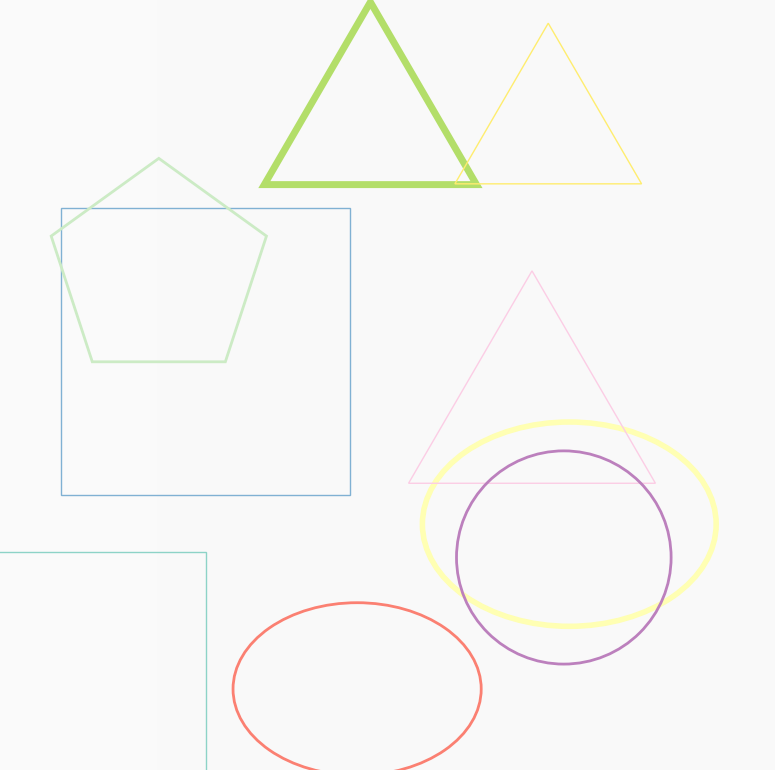[{"shape": "square", "thickness": 0.5, "radius": 0.81, "center": [0.104, 0.122]}, {"shape": "oval", "thickness": 2, "radius": 0.95, "center": [0.735, 0.319]}, {"shape": "oval", "thickness": 1, "radius": 0.8, "center": [0.461, 0.105]}, {"shape": "square", "thickness": 0.5, "radius": 0.93, "center": [0.265, 0.543]}, {"shape": "triangle", "thickness": 2.5, "radius": 0.79, "center": [0.478, 0.839]}, {"shape": "triangle", "thickness": 0.5, "radius": 0.92, "center": [0.686, 0.464]}, {"shape": "circle", "thickness": 1, "radius": 0.69, "center": [0.727, 0.276]}, {"shape": "pentagon", "thickness": 1, "radius": 0.73, "center": [0.205, 0.648]}, {"shape": "triangle", "thickness": 0.5, "radius": 0.7, "center": [0.707, 0.831]}]